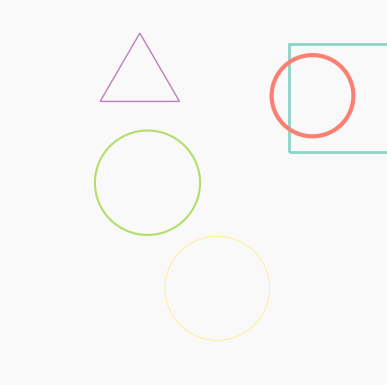[{"shape": "square", "thickness": 2, "radius": 0.7, "center": [0.885, 0.746]}, {"shape": "circle", "thickness": 3, "radius": 0.53, "center": [0.806, 0.751]}, {"shape": "circle", "thickness": 1.5, "radius": 0.68, "center": [0.381, 0.525]}, {"shape": "triangle", "thickness": 1, "radius": 0.59, "center": [0.361, 0.796]}, {"shape": "circle", "thickness": 0.5, "radius": 0.68, "center": [0.561, 0.251]}]